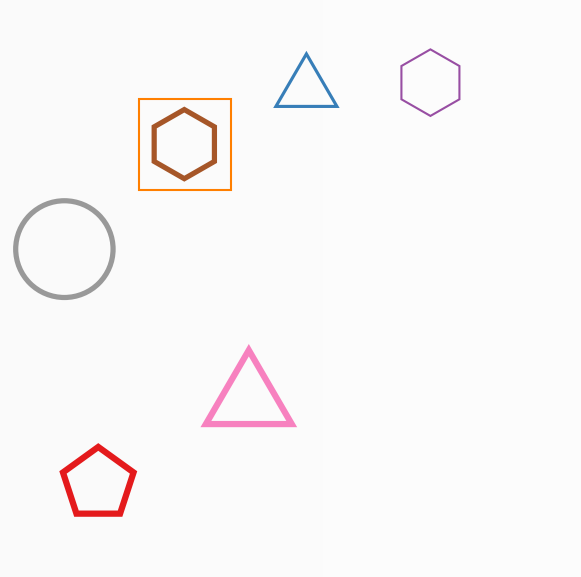[{"shape": "pentagon", "thickness": 3, "radius": 0.32, "center": [0.169, 0.161]}, {"shape": "triangle", "thickness": 1.5, "radius": 0.3, "center": [0.527, 0.845]}, {"shape": "hexagon", "thickness": 1, "radius": 0.29, "center": [0.741, 0.856]}, {"shape": "square", "thickness": 1, "radius": 0.4, "center": [0.319, 0.749]}, {"shape": "hexagon", "thickness": 2.5, "radius": 0.3, "center": [0.317, 0.75]}, {"shape": "triangle", "thickness": 3, "radius": 0.43, "center": [0.428, 0.307]}, {"shape": "circle", "thickness": 2.5, "radius": 0.42, "center": [0.111, 0.568]}]